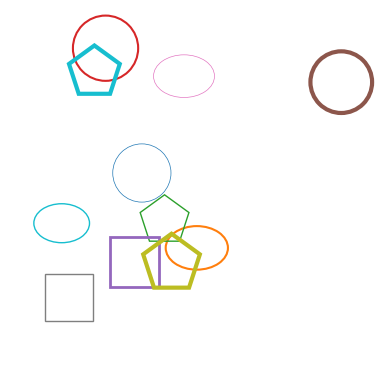[{"shape": "circle", "thickness": 0.5, "radius": 0.38, "center": [0.368, 0.551]}, {"shape": "oval", "thickness": 1.5, "radius": 0.4, "center": [0.511, 0.356]}, {"shape": "pentagon", "thickness": 1, "radius": 0.33, "center": [0.427, 0.427]}, {"shape": "circle", "thickness": 1.5, "radius": 0.42, "center": [0.274, 0.875]}, {"shape": "square", "thickness": 2, "radius": 0.32, "center": [0.349, 0.319]}, {"shape": "circle", "thickness": 3, "radius": 0.4, "center": [0.886, 0.787]}, {"shape": "oval", "thickness": 0.5, "radius": 0.4, "center": [0.478, 0.802]}, {"shape": "square", "thickness": 1, "radius": 0.31, "center": [0.179, 0.228]}, {"shape": "pentagon", "thickness": 3, "radius": 0.39, "center": [0.446, 0.315]}, {"shape": "oval", "thickness": 1, "radius": 0.36, "center": [0.16, 0.42]}, {"shape": "pentagon", "thickness": 3, "radius": 0.35, "center": [0.245, 0.813]}]